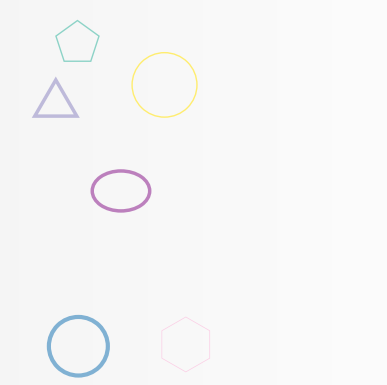[{"shape": "pentagon", "thickness": 1, "radius": 0.29, "center": [0.2, 0.888]}, {"shape": "triangle", "thickness": 2.5, "radius": 0.31, "center": [0.144, 0.73]}, {"shape": "circle", "thickness": 3, "radius": 0.38, "center": [0.202, 0.101]}, {"shape": "hexagon", "thickness": 0.5, "radius": 0.36, "center": [0.479, 0.105]}, {"shape": "oval", "thickness": 2.5, "radius": 0.37, "center": [0.312, 0.504]}, {"shape": "circle", "thickness": 1, "radius": 0.42, "center": [0.425, 0.779]}]